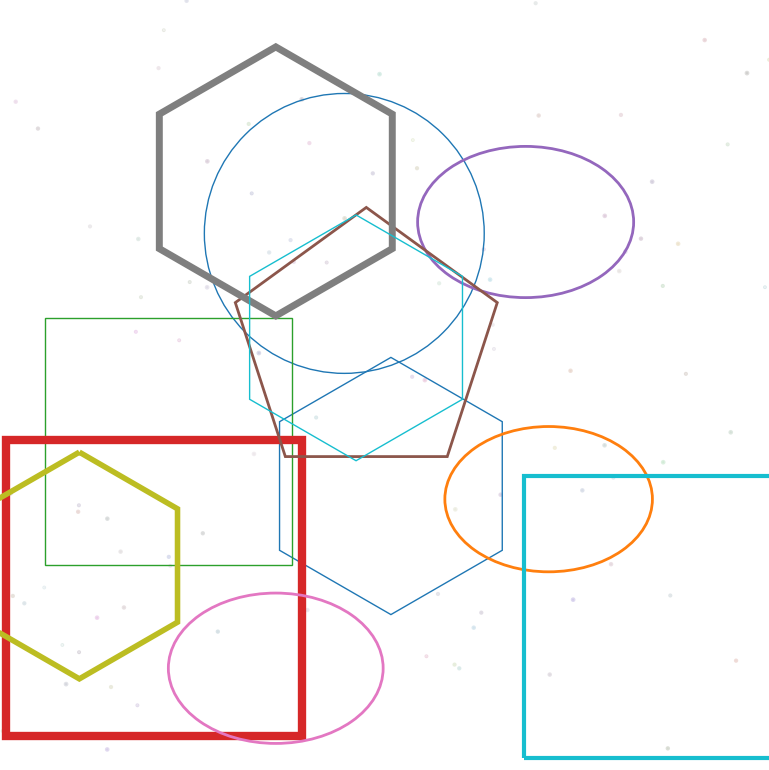[{"shape": "circle", "thickness": 0.5, "radius": 0.91, "center": [0.447, 0.697]}, {"shape": "hexagon", "thickness": 0.5, "radius": 0.83, "center": [0.508, 0.369]}, {"shape": "oval", "thickness": 1, "radius": 0.67, "center": [0.713, 0.352]}, {"shape": "square", "thickness": 0.5, "radius": 0.8, "center": [0.219, 0.427]}, {"shape": "square", "thickness": 3, "radius": 0.96, "center": [0.2, 0.236]}, {"shape": "oval", "thickness": 1, "radius": 0.7, "center": [0.683, 0.712]}, {"shape": "pentagon", "thickness": 1, "radius": 0.89, "center": [0.476, 0.552]}, {"shape": "oval", "thickness": 1, "radius": 0.7, "center": [0.358, 0.132]}, {"shape": "hexagon", "thickness": 2.5, "radius": 0.87, "center": [0.358, 0.764]}, {"shape": "hexagon", "thickness": 2, "radius": 0.74, "center": [0.103, 0.266]}, {"shape": "hexagon", "thickness": 0.5, "radius": 0.8, "center": [0.462, 0.561]}, {"shape": "square", "thickness": 1.5, "radius": 0.92, "center": [0.864, 0.198]}]